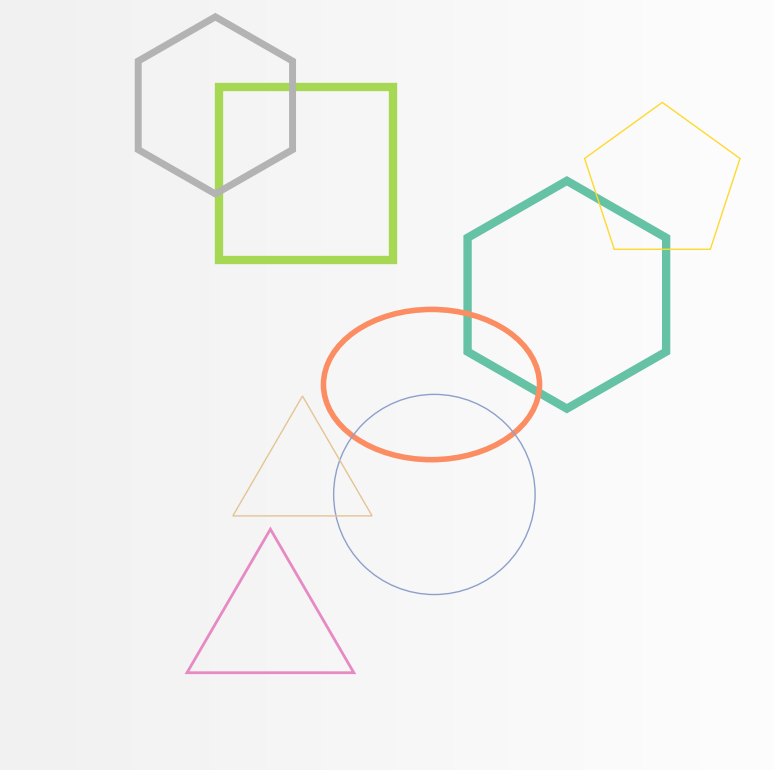[{"shape": "hexagon", "thickness": 3, "radius": 0.74, "center": [0.731, 0.617]}, {"shape": "oval", "thickness": 2, "radius": 0.7, "center": [0.557, 0.501]}, {"shape": "circle", "thickness": 0.5, "radius": 0.65, "center": [0.56, 0.358]}, {"shape": "triangle", "thickness": 1, "radius": 0.62, "center": [0.349, 0.188]}, {"shape": "square", "thickness": 3, "radius": 0.56, "center": [0.395, 0.775]}, {"shape": "pentagon", "thickness": 0.5, "radius": 0.53, "center": [0.855, 0.762]}, {"shape": "triangle", "thickness": 0.5, "radius": 0.52, "center": [0.39, 0.382]}, {"shape": "hexagon", "thickness": 2.5, "radius": 0.57, "center": [0.278, 0.863]}]